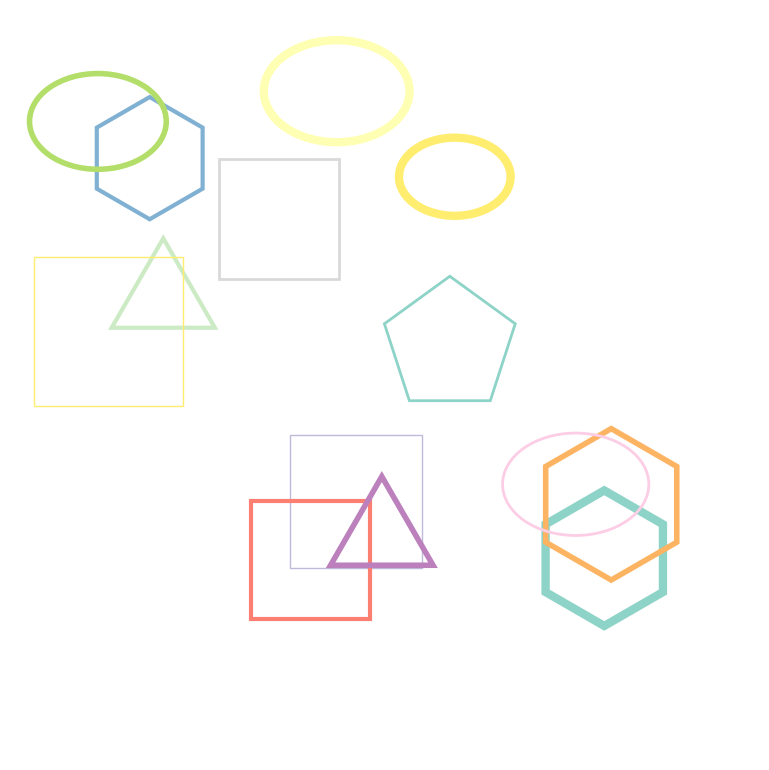[{"shape": "pentagon", "thickness": 1, "radius": 0.45, "center": [0.584, 0.552]}, {"shape": "hexagon", "thickness": 3, "radius": 0.44, "center": [0.785, 0.275]}, {"shape": "oval", "thickness": 3, "radius": 0.47, "center": [0.437, 0.882]}, {"shape": "square", "thickness": 0.5, "radius": 0.43, "center": [0.462, 0.349]}, {"shape": "square", "thickness": 1.5, "radius": 0.38, "center": [0.403, 0.273]}, {"shape": "hexagon", "thickness": 1.5, "radius": 0.4, "center": [0.194, 0.795]}, {"shape": "hexagon", "thickness": 2, "radius": 0.49, "center": [0.794, 0.345]}, {"shape": "oval", "thickness": 2, "radius": 0.44, "center": [0.127, 0.842]}, {"shape": "oval", "thickness": 1, "radius": 0.47, "center": [0.748, 0.371]}, {"shape": "square", "thickness": 1, "radius": 0.39, "center": [0.362, 0.716]}, {"shape": "triangle", "thickness": 2, "radius": 0.38, "center": [0.496, 0.304]}, {"shape": "triangle", "thickness": 1.5, "radius": 0.39, "center": [0.212, 0.613]}, {"shape": "oval", "thickness": 3, "radius": 0.36, "center": [0.591, 0.77]}, {"shape": "square", "thickness": 0.5, "radius": 0.48, "center": [0.141, 0.57]}]